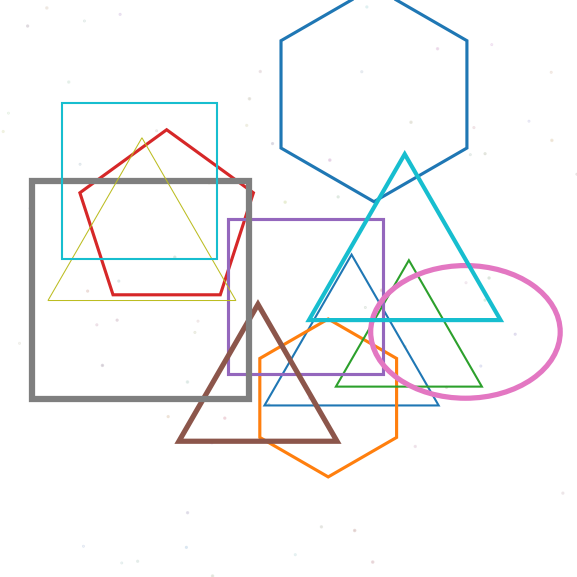[{"shape": "hexagon", "thickness": 1.5, "radius": 0.93, "center": [0.648, 0.836]}, {"shape": "triangle", "thickness": 1, "radius": 0.87, "center": [0.609, 0.384]}, {"shape": "hexagon", "thickness": 1.5, "radius": 0.68, "center": [0.568, 0.31]}, {"shape": "triangle", "thickness": 1, "radius": 0.73, "center": [0.708, 0.403]}, {"shape": "pentagon", "thickness": 1.5, "radius": 0.79, "center": [0.289, 0.616]}, {"shape": "square", "thickness": 1.5, "radius": 0.67, "center": [0.529, 0.486]}, {"shape": "triangle", "thickness": 2.5, "radius": 0.79, "center": [0.447, 0.314]}, {"shape": "oval", "thickness": 2.5, "radius": 0.82, "center": [0.806, 0.424]}, {"shape": "square", "thickness": 3, "radius": 0.94, "center": [0.244, 0.497]}, {"shape": "triangle", "thickness": 0.5, "radius": 0.94, "center": [0.246, 0.573]}, {"shape": "square", "thickness": 1, "radius": 0.67, "center": [0.241, 0.686]}, {"shape": "triangle", "thickness": 2, "radius": 0.96, "center": [0.701, 0.541]}]